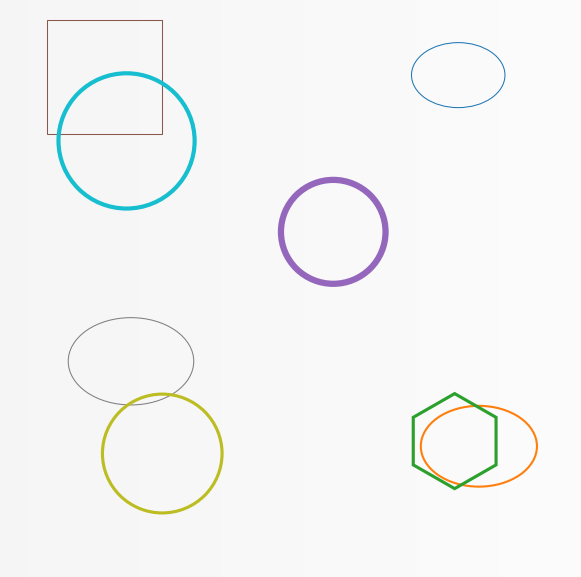[{"shape": "oval", "thickness": 0.5, "radius": 0.4, "center": [0.788, 0.869]}, {"shape": "oval", "thickness": 1, "radius": 0.5, "center": [0.824, 0.226]}, {"shape": "hexagon", "thickness": 1.5, "radius": 0.41, "center": [0.782, 0.235]}, {"shape": "circle", "thickness": 3, "radius": 0.45, "center": [0.573, 0.598]}, {"shape": "square", "thickness": 0.5, "radius": 0.49, "center": [0.18, 0.866]}, {"shape": "oval", "thickness": 0.5, "radius": 0.54, "center": [0.225, 0.374]}, {"shape": "circle", "thickness": 1.5, "radius": 0.51, "center": [0.279, 0.214]}, {"shape": "circle", "thickness": 2, "radius": 0.59, "center": [0.218, 0.755]}]